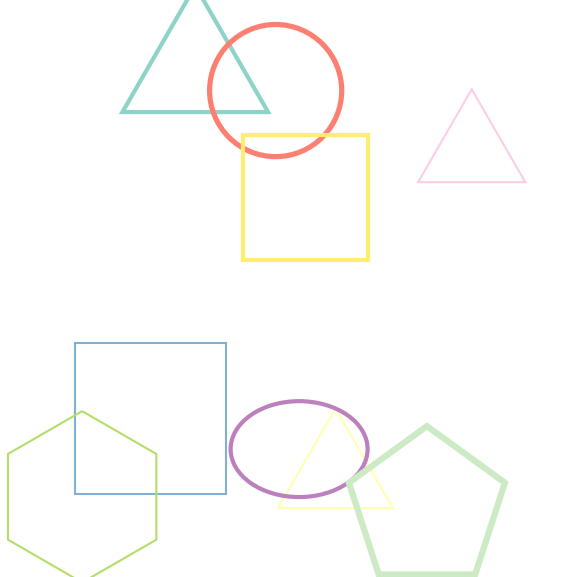[{"shape": "triangle", "thickness": 2, "radius": 0.73, "center": [0.338, 0.878]}, {"shape": "triangle", "thickness": 1, "radius": 0.57, "center": [0.581, 0.177]}, {"shape": "circle", "thickness": 2.5, "radius": 0.57, "center": [0.477, 0.842]}, {"shape": "square", "thickness": 1, "radius": 0.65, "center": [0.261, 0.274]}, {"shape": "hexagon", "thickness": 1, "radius": 0.74, "center": [0.142, 0.139]}, {"shape": "triangle", "thickness": 1, "radius": 0.54, "center": [0.817, 0.737]}, {"shape": "oval", "thickness": 2, "radius": 0.59, "center": [0.518, 0.221]}, {"shape": "pentagon", "thickness": 3, "radius": 0.71, "center": [0.739, 0.119]}, {"shape": "square", "thickness": 2, "radius": 0.54, "center": [0.529, 0.658]}]